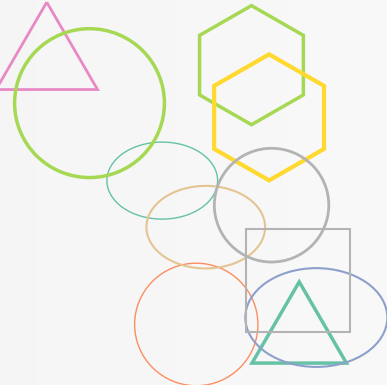[{"shape": "triangle", "thickness": 2.5, "radius": 0.7, "center": [0.772, 0.127]}, {"shape": "oval", "thickness": 1, "radius": 0.71, "center": [0.419, 0.531]}, {"shape": "circle", "thickness": 1, "radius": 0.8, "center": [0.507, 0.157]}, {"shape": "oval", "thickness": 1.5, "radius": 0.92, "center": [0.816, 0.175]}, {"shape": "triangle", "thickness": 2, "radius": 0.76, "center": [0.121, 0.843]}, {"shape": "circle", "thickness": 2.5, "radius": 0.97, "center": [0.231, 0.732]}, {"shape": "hexagon", "thickness": 2.5, "radius": 0.77, "center": [0.649, 0.831]}, {"shape": "hexagon", "thickness": 3, "radius": 0.82, "center": [0.694, 0.695]}, {"shape": "oval", "thickness": 1.5, "radius": 0.77, "center": [0.531, 0.41]}, {"shape": "square", "thickness": 1.5, "radius": 0.67, "center": [0.769, 0.272]}, {"shape": "circle", "thickness": 2, "radius": 0.74, "center": [0.701, 0.467]}]